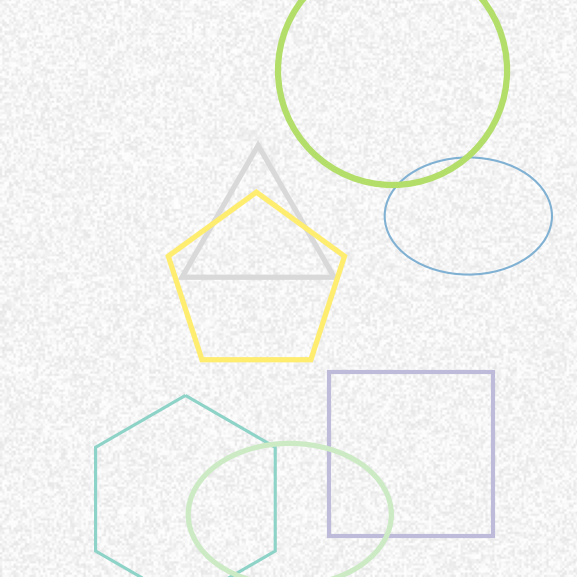[{"shape": "hexagon", "thickness": 1.5, "radius": 0.9, "center": [0.321, 0.135]}, {"shape": "square", "thickness": 2, "radius": 0.71, "center": [0.712, 0.213]}, {"shape": "oval", "thickness": 1, "radius": 0.72, "center": [0.811, 0.625]}, {"shape": "circle", "thickness": 3, "radius": 0.99, "center": [0.68, 0.877]}, {"shape": "triangle", "thickness": 2.5, "radius": 0.76, "center": [0.447, 0.595]}, {"shape": "oval", "thickness": 2.5, "radius": 0.88, "center": [0.502, 0.108]}, {"shape": "pentagon", "thickness": 2.5, "radius": 0.8, "center": [0.444, 0.506]}]